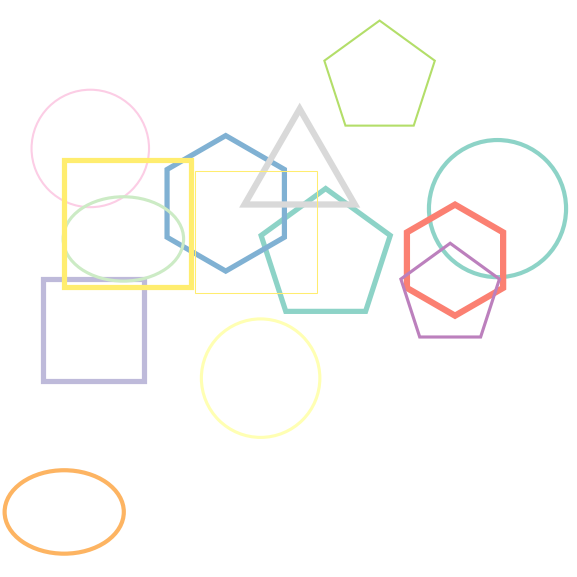[{"shape": "pentagon", "thickness": 2.5, "radius": 0.59, "center": [0.564, 0.555]}, {"shape": "circle", "thickness": 2, "radius": 0.59, "center": [0.861, 0.638]}, {"shape": "circle", "thickness": 1.5, "radius": 0.51, "center": [0.451, 0.344]}, {"shape": "square", "thickness": 2.5, "radius": 0.44, "center": [0.161, 0.428]}, {"shape": "hexagon", "thickness": 3, "radius": 0.48, "center": [0.788, 0.549]}, {"shape": "hexagon", "thickness": 2.5, "radius": 0.59, "center": [0.391, 0.647]}, {"shape": "oval", "thickness": 2, "radius": 0.52, "center": [0.111, 0.113]}, {"shape": "pentagon", "thickness": 1, "radius": 0.5, "center": [0.657, 0.863]}, {"shape": "circle", "thickness": 1, "radius": 0.51, "center": [0.156, 0.742]}, {"shape": "triangle", "thickness": 3, "radius": 0.55, "center": [0.519, 0.7]}, {"shape": "pentagon", "thickness": 1.5, "radius": 0.45, "center": [0.78, 0.488]}, {"shape": "oval", "thickness": 1.5, "radius": 0.52, "center": [0.214, 0.585]}, {"shape": "square", "thickness": 2.5, "radius": 0.55, "center": [0.22, 0.613]}, {"shape": "square", "thickness": 0.5, "radius": 0.53, "center": [0.443, 0.597]}]